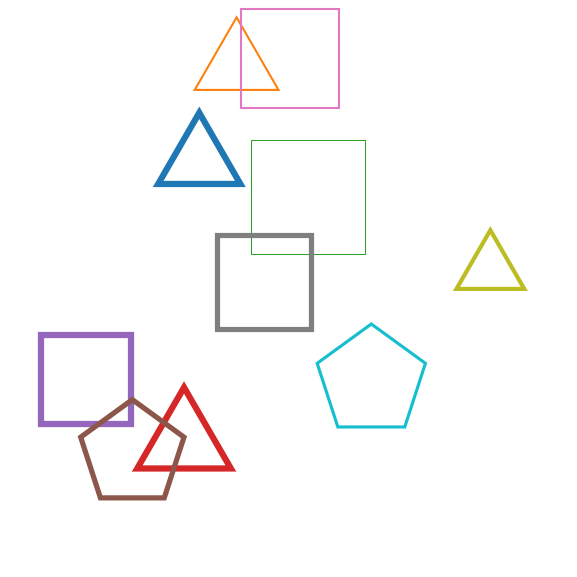[{"shape": "triangle", "thickness": 3, "radius": 0.41, "center": [0.345, 0.722]}, {"shape": "triangle", "thickness": 1, "radius": 0.42, "center": [0.41, 0.885]}, {"shape": "square", "thickness": 0.5, "radius": 0.49, "center": [0.533, 0.658]}, {"shape": "triangle", "thickness": 3, "radius": 0.47, "center": [0.319, 0.235]}, {"shape": "square", "thickness": 3, "radius": 0.39, "center": [0.149, 0.342]}, {"shape": "pentagon", "thickness": 2.5, "radius": 0.47, "center": [0.229, 0.213]}, {"shape": "square", "thickness": 1, "radius": 0.42, "center": [0.503, 0.898]}, {"shape": "square", "thickness": 2.5, "radius": 0.41, "center": [0.457, 0.511]}, {"shape": "triangle", "thickness": 2, "radius": 0.34, "center": [0.849, 0.533]}, {"shape": "pentagon", "thickness": 1.5, "radius": 0.49, "center": [0.643, 0.34]}]